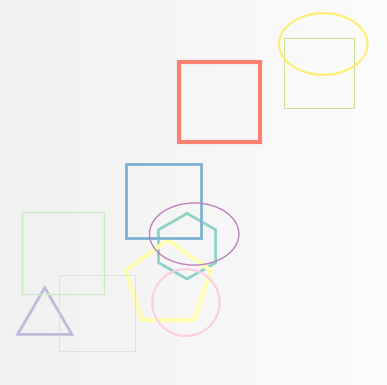[{"shape": "hexagon", "thickness": 2, "radius": 0.43, "center": [0.483, 0.361]}, {"shape": "pentagon", "thickness": 3, "radius": 0.58, "center": [0.434, 0.262]}, {"shape": "triangle", "thickness": 2, "radius": 0.4, "center": [0.115, 0.172]}, {"shape": "square", "thickness": 3, "radius": 0.52, "center": [0.567, 0.735]}, {"shape": "square", "thickness": 2, "radius": 0.48, "center": [0.422, 0.478]}, {"shape": "square", "thickness": 0.5, "radius": 0.46, "center": [0.823, 0.811]}, {"shape": "circle", "thickness": 1.5, "radius": 0.43, "center": [0.48, 0.214]}, {"shape": "square", "thickness": 0.5, "radius": 0.49, "center": [0.25, 0.187]}, {"shape": "oval", "thickness": 1, "radius": 0.58, "center": [0.501, 0.392]}, {"shape": "square", "thickness": 1, "radius": 0.53, "center": [0.163, 0.344]}, {"shape": "oval", "thickness": 1.5, "radius": 0.57, "center": [0.834, 0.886]}]